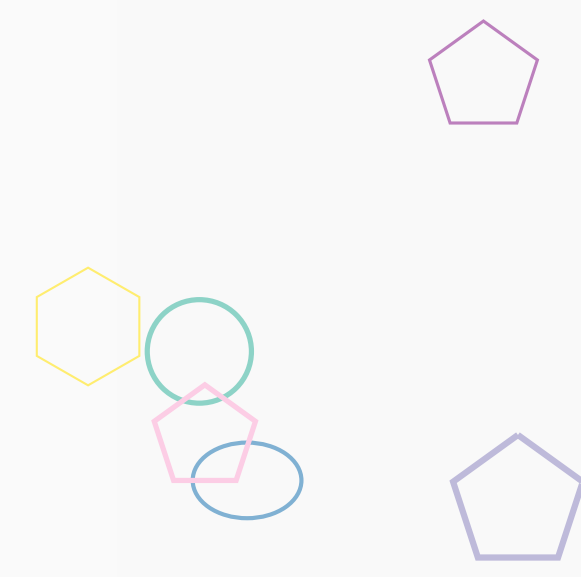[{"shape": "circle", "thickness": 2.5, "radius": 0.45, "center": [0.343, 0.391]}, {"shape": "pentagon", "thickness": 3, "radius": 0.59, "center": [0.891, 0.129]}, {"shape": "oval", "thickness": 2, "radius": 0.47, "center": [0.425, 0.167]}, {"shape": "pentagon", "thickness": 2.5, "radius": 0.46, "center": [0.352, 0.241]}, {"shape": "pentagon", "thickness": 1.5, "radius": 0.49, "center": [0.832, 0.865]}, {"shape": "hexagon", "thickness": 1, "radius": 0.51, "center": [0.152, 0.434]}]